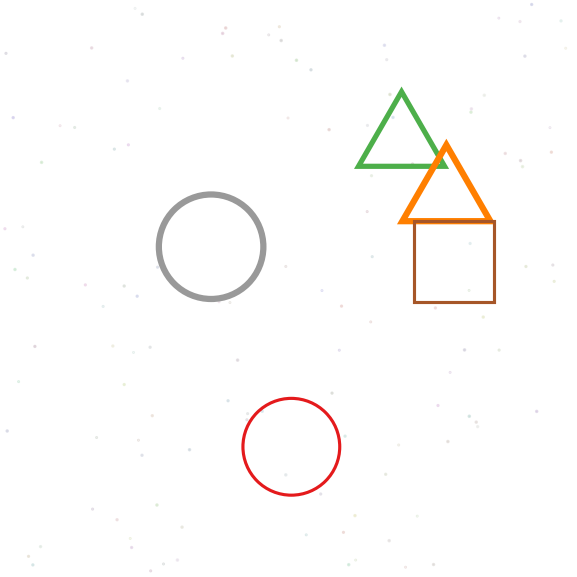[{"shape": "circle", "thickness": 1.5, "radius": 0.42, "center": [0.504, 0.226]}, {"shape": "triangle", "thickness": 2.5, "radius": 0.43, "center": [0.695, 0.754]}, {"shape": "triangle", "thickness": 3, "radius": 0.44, "center": [0.773, 0.66]}, {"shape": "square", "thickness": 1.5, "radius": 0.35, "center": [0.786, 0.547]}, {"shape": "circle", "thickness": 3, "radius": 0.45, "center": [0.366, 0.572]}]